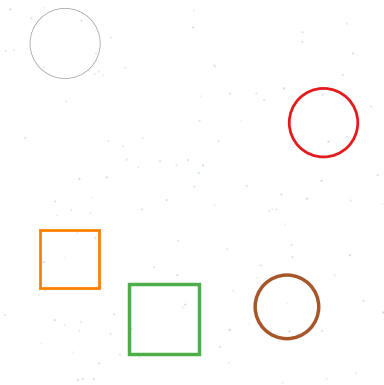[{"shape": "circle", "thickness": 2, "radius": 0.44, "center": [0.84, 0.681]}, {"shape": "square", "thickness": 2.5, "radius": 0.46, "center": [0.426, 0.171]}, {"shape": "square", "thickness": 2, "radius": 0.38, "center": [0.18, 0.327]}, {"shape": "circle", "thickness": 2.5, "radius": 0.41, "center": [0.745, 0.203]}, {"shape": "circle", "thickness": 0.5, "radius": 0.46, "center": [0.169, 0.887]}]